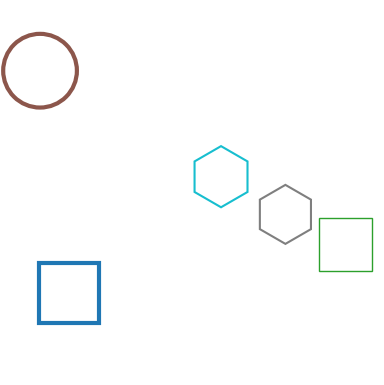[{"shape": "square", "thickness": 3, "radius": 0.39, "center": [0.178, 0.239]}, {"shape": "square", "thickness": 1, "radius": 0.34, "center": [0.898, 0.366]}, {"shape": "circle", "thickness": 3, "radius": 0.48, "center": [0.104, 0.816]}, {"shape": "hexagon", "thickness": 1.5, "radius": 0.38, "center": [0.741, 0.443]}, {"shape": "hexagon", "thickness": 1.5, "radius": 0.4, "center": [0.574, 0.541]}]